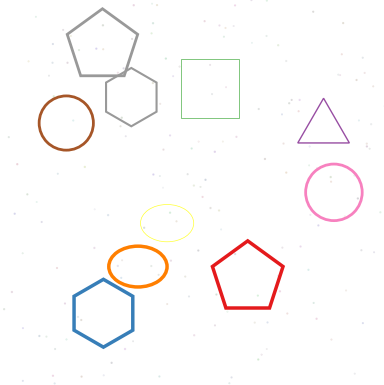[{"shape": "pentagon", "thickness": 2.5, "radius": 0.48, "center": [0.643, 0.278]}, {"shape": "hexagon", "thickness": 2.5, "radius": 0.44, "center": [0.269, 0.186]}, {"shape": "square", "thickness": 0.5, "radius": 0.38, "center": [0.546, 0.77]}, {"shape": "triangle", "thickness": 1, "radius": 0.39, "center": [0.84, 0.667]}, {"shape": "oval", "thickness": 2.5, "radius": 0.38, "center": [0.358, 0.308]}, {"shape": "oval", "thickness": 0.5, "radius": 0.35, "center": [0.434, 0.42]}, {"shape": "circle", "thickness": 2, "radius": 0.35, "center": [0.172, 0.68]}, {"shape": "circle", "thickness": 2, "radius": 0.37, "center": [0.867, 0.5]}, {"shape": "pentagon", "thickness": 2, "radius": 0.48, "center": [0.266, 0.881]}, {"shape": "hexagon", "thickness": 1.5, "radius": 0.38, "center": [0.341, 0.748]}]